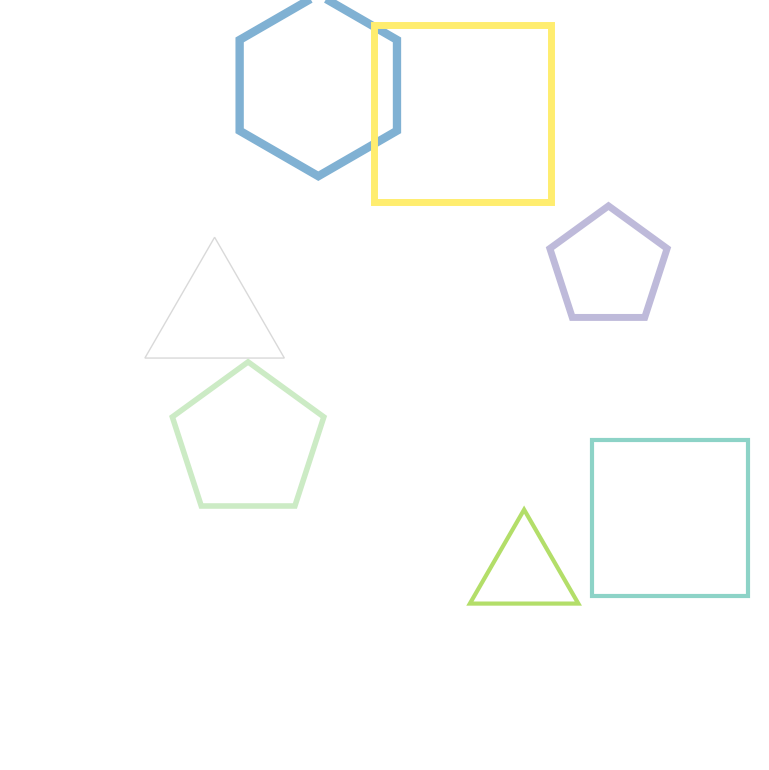[{"shape": "square", "thickness": 1.5, "radius": 0.51, "center": [0.87, 0.327]}, {"shape": "pentagon", "thickness": 2.5, "radius": 0.4, "center": [0.79, 0.653]}, {"shape": "hexagon", "thickness": 3, "radius": 0.59, "center": [0.413, 0.889]}, {"shape": "triangle", "thickness": 1.5, "radius": 0.41, "center": [0.681, 0.257]}, {"shape": "triangle", "thickness": 0.5, "radius": 0.52, "center": [0.279, 0.587]}, {"shape": "pentagon", "thickness": 2, "radius": 0.52, "center": [0.322, 0.427]}, {"shape": "square", "thickness": 2.5, "radius": 0.57, "center": [0.601, 0.852]}]